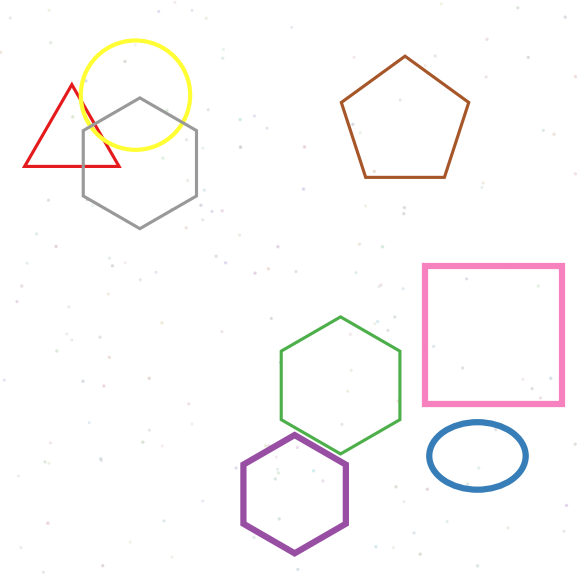[{"shape": "triangle", "thickness": 1.5, "radius": 0.47, "center": [0.124, 0.758]}, {"shape": "oval", "thickness": 3, "radius": 0.42, "center": [0.827, 0.21]}, {"shape": "hexagon", "thickness": 1.5, "radius": 0.59, "center": [0.59, 0.332]}, {"shape": "hexagon", "thickness": 3, "radius": 0.51, "center": [0.51, 0.143]}, {"shape": "circle", "thickness": 2, "radius": 0.47, "center": [0.235, 0.834]}, {"shape": "pentagon", "thickness": 1.5, "radius": 0.58, "center": [0.701, 0.786]}, {"shape": "square", "thickness": 3, "radius": 0.6, "center": [0.855, 0.419]}, {"shape": "hexagon", "thickness": 1.5, "radius": 0.57, "center": [0.242, 0.716]}]